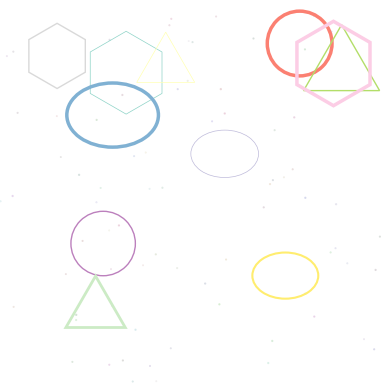[{"shape": "hexagon", "thickness": 0.5, "radius": 0.54, "center": [0.328, 0.811]}, {"shape": "triangle", "thickness": 0.5, "radius": 0.43, "center": [0.43, 0.829]}, {"shape": "oval", "thickness": 0.5, "radius": 0.44, "center": [0.584, 0.6]}, {"shape": "circle", "thickness": 2.5, "radius": 0.42, "center": [0.778, 0.887]}, {"shape": "oval", "thickness": 2.5, "radius": 0.59, "center": [0.293, 0.701]}, {"shape": "triangle", "thickness": 1, "radius": 0.57, "center": [0.887, 0.822]}, {"shape": "hexagon", "thickness": 2.5, "radius": 0.55, "center": [0.866, 0.835]}, {"shape": "hexagon", "thickness": 1, "radius": 0.42, "center": [0.148, 0.855]}, {"shape": "circle", "thickness": 1, "radius": 0.42, "center": [0.268, 0.367]}, {"shape": "triangle", "thickness": 2, "radius": 0.45, "center": [0.248, 0.194]}, {"shape": "oval", "thickness": 1.5, "radius": 0.43, "center": [0.741, 0.284]}]